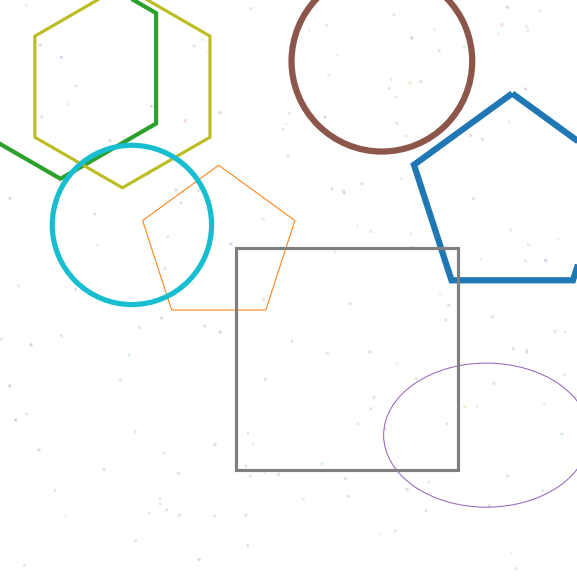[{"shape": "pentagon", "thickness": 3, "radius": 0.89, "center": [0.887, 0.658]}, {"shape": "pentagon", "thickness": 0.5, "radius": 0.69, "center": [0.379, 0.574]}, {"shape": "hexagon", "thickness": 2, "radius": 0.96, "center": [0.105, 0.881]}, {"shape": "oval", "thickness": 0.5, "radius": 0.89, "center": [0.842, 0.246]}, {"shape": "circle", "thickness": 3, "radius": 0.78, "center": [0.661, 0.893]}, {"shape": "square", "thickness": 1.5, "radius": 0.96, "center": [0.601, 0.378]}, {"shape": "hexagon", "thickness": 1.5, "radius": 0.88, "center": [0.212, 0.849]}, {"shape": "circle", "thickness": 2.5, "radius": 0.69, "center": [0.228, 0.61]}]